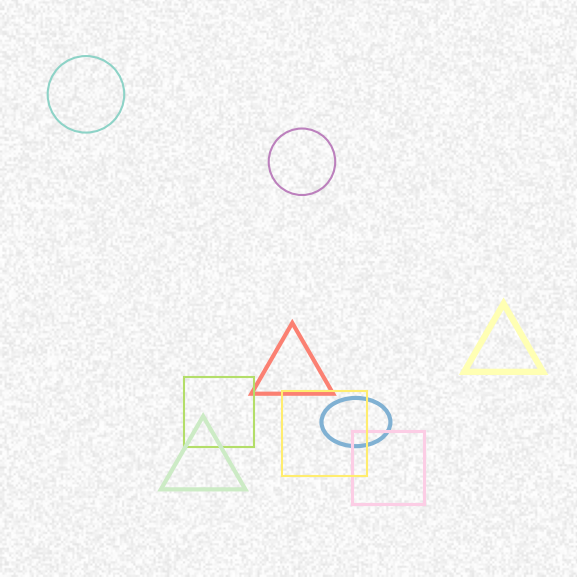[{"shape": "circle", "thickness": 1, "radius": 0.33, "center": [0.149, 0.836]}, {"shape": "triangle", "thickness": 3, "radius": 0.39, "center": [0.872, 0.395]}, {"shape": "triangle", "thickness": 2, "radius": 0.41, "center": [0.506, 0.358]}, {"shape": "oval", "thickness": 2, "radius": 0.3, "center": [0.616, 0.268]}, {"shape": "square", "thickness": 1, "radius": 0.3, "center": [0.38, 0.286]}, {"shape": "square", "thickness": 1.5, "radius": 0.31, "center": [0.671, 0.19]}, {"shape": "circle", "thickness": 1, "radius": 0.29, "center": [0.523, 0.719]}, {"shape": "triangle", "thickness": 2, "radius": 0.42, "center": [0.352, 0.194]}, {"shape": "square", "thickness": 1, "radius": 0.37, "center": [0.561, 0.249]}]